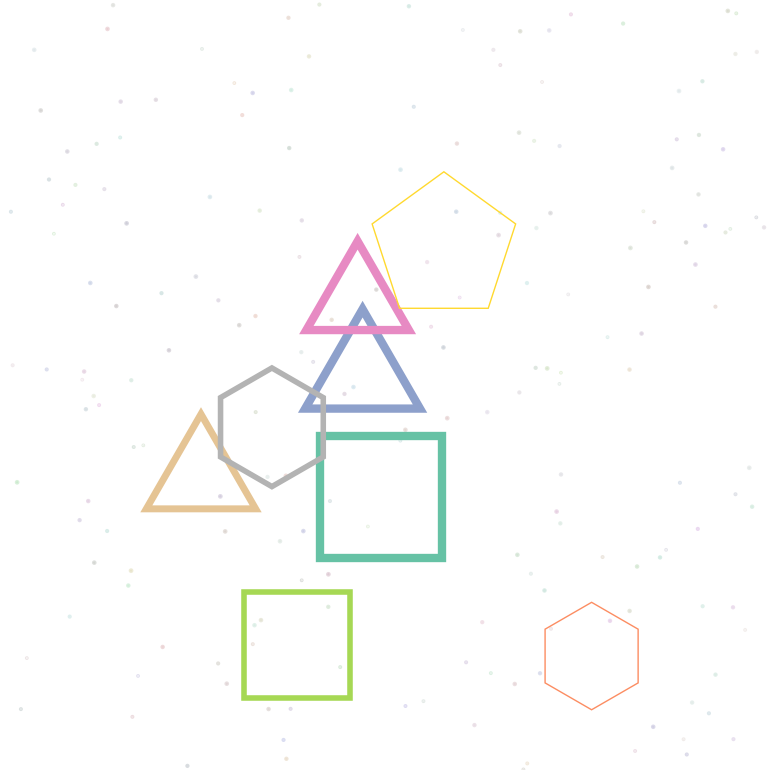[{"shape": "square", "thickness": 3, "radius": 0.39, "center": [0.495, 0.355]}, {"shape": "hexagon", "thickness": 0.5, "radius": 0.35, "center": [0.768, 0.148]}, {"shape": "triangle", "thickness": 3, "radius": 0.43, "center": [0.471, 0.512]}, {"shape": "triangle", "thickness": 3, "radius": 0.38, "center": [0.464, 0.61]}, {"shape": "square", "thickness": 2, "radius": 0.35, "center": [0.386, 0.162]}, {"shape": "pentagon", "thickness": 0.5, "radius": 0.49, "center": [0.576, 0.679]}, {"shape": "triangle", "thickness": 2.5, "radius": 0.41, "center": [0.261, 0.38]}, {"shape": "hexagon", "thickness": 2, "radius": 0.39, "center": [0.353, 0.445]}]